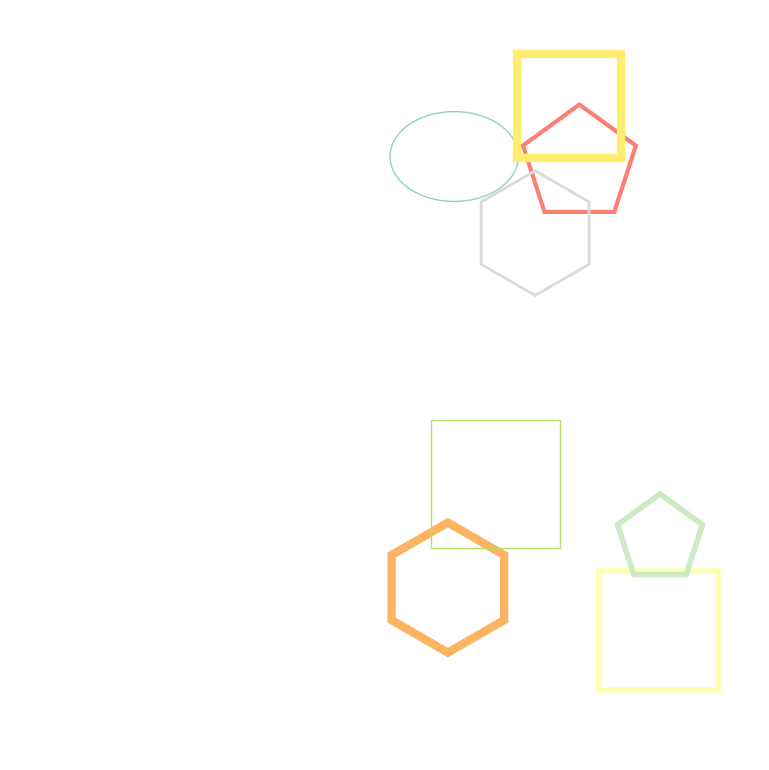[{"shape": "oval", "thickness": 0.5, "radius": 0.42, "center": [0.59, 0.797]}, {"shape": "square", "thickness": 2, "radius": 0.39, "center": [0.855, 0.181]}, {"shape": "pentagon", "thickness": 1.5, "radius": 0.39, "center": [0.752, 0.787]}, {"shape": "hexagon", "thickness": 3, "radius": 0.42, "center": [0.582, 0.237]}, {"shape": "square", "thickness": 0.5, "radius": 0.42, "center": [0.644, 0.371]}, {"shape": "hexagon", "thickness": 1, "radius": 0.4, "center": [0.695, 0.697]}, {"shape": "pentagon", "thickness": 2, "radius": 0.29, "center": [0.857, 0.301]}, {"shape": "square", "thickness": 3, "radius": 0.34, "center": [0.739, 0.863]}]